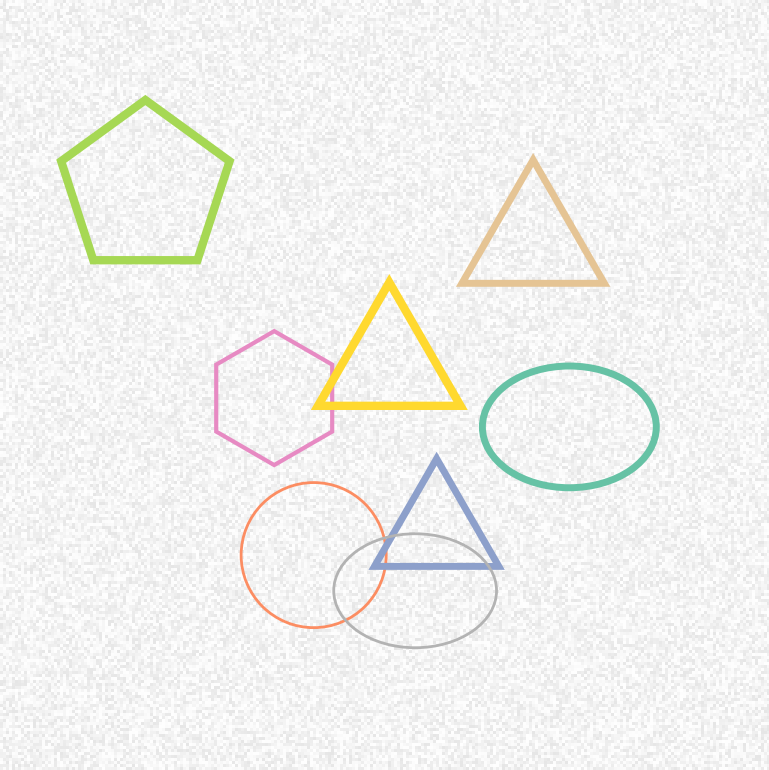[{"shape": "oval", "thickness": 2.5, "radius": 0.56, "center": [0.739, 0.446]}, {"shape": "circle", "thickness": 1, "radius": 0.47, "center": [0.407, 0.279]}, {"shape": "triangle", "thickness": 2.5, "radius": 0.47, "center": [0.567, 0.311]}, {"shape": "hexagon", "thickness": 1.5, "radius": 0.43, "center": [0.356, 0.483]}, {"shape": "pentagon", "thickness": 3, "radius": 0.58, "center": [0.189, 0.755]}, {"shape": "triangle", "thickness": 3, "radius": 0.53, "center": [0.506, 0.526]}, {"shape": "triangle", "thickness": 2.5, "radius": 0.53, "center": [0.692, 0.685]}, {"shape": "oval", "thickness": 1, "radius": 0.53, "center": [0.539, 0.233]}]